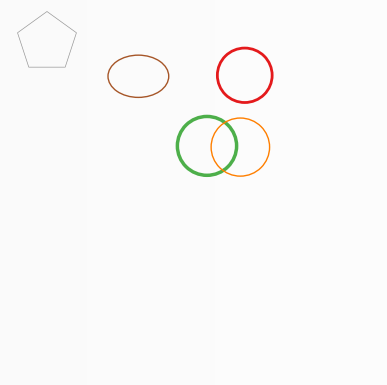[{"shape": "circle", "thickness": 2, "radius": 0.35, "center": [0.632, 0.804]}, {"shape": "circle", "thickness": 2.5, "radius": 0.38, "center": [0.534, 0.621]}, {"shape": "circle", "thickness": 1, "radius": 0.38, "center": [0.62, 0.618]}, {"shape": "oval", "thickness": 1, "radius": 0.39, "center": [0.357, 0.802]}, {"shape": "pentagon", "thickness": 0.5, "radius": 0.4, "center": [0.121, 0.89]}]